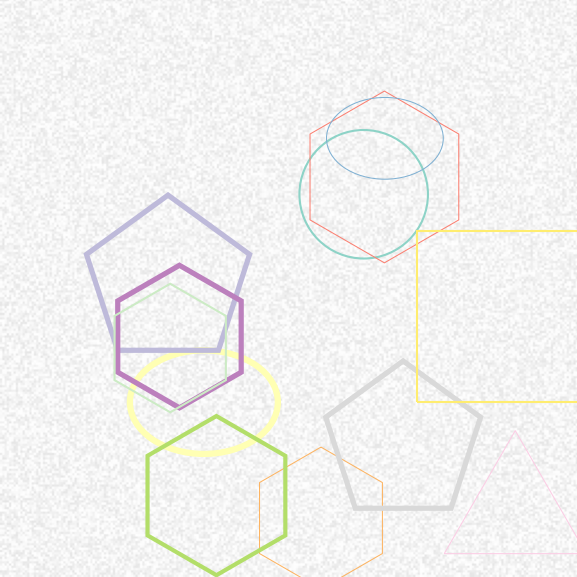[{"shape": "circle", "thickness": 1, "radius": 0.56, "center": [0.63, 0.663]}, {"shape": "oval", "thickness": 3, "radius": 0.64, "center": [0.353, 0.303]}, {"shape": "pentagon", "thickness": 2.5, "radius": 0.74, "center": [0.291, 0.513]}, {"shape": "hexagon", "thickness": 0.5, "radius": 0.74, "center": [0.666, 0.693]}, {"shape": "oval", "thickness": 0.5, "radius": 0.51, "center": [0.666, 0.76]}, {"shape": "hexagon", "thickness": 0.5, "radius": 0.61, "center": [0.556, 0.102]}, {"shape": "hexagon", "thickness": 2, "radius": 0.69, "center": [0.375, 0.141]}, {"shape": "triangle", "thickness": 0.5, "radius": 0.71, "center": [0.892, 0.111]}, {"shape": "pentagon", "thickness": 2.5, "radius": 0.7, "center": [0.698, 0.233]}, {"shape": "hexagon", "thickness": 2.5, "radius": 0.62, "center": [0.311, 0.416]}, {"shape": "hexagon", "thickness": 1, "radius": 0.56, "center": [0.295, 0.397]}, {"shape": "square", "thickness": 1, "radius": 0.74, "center": [0.869, 0.452]}]